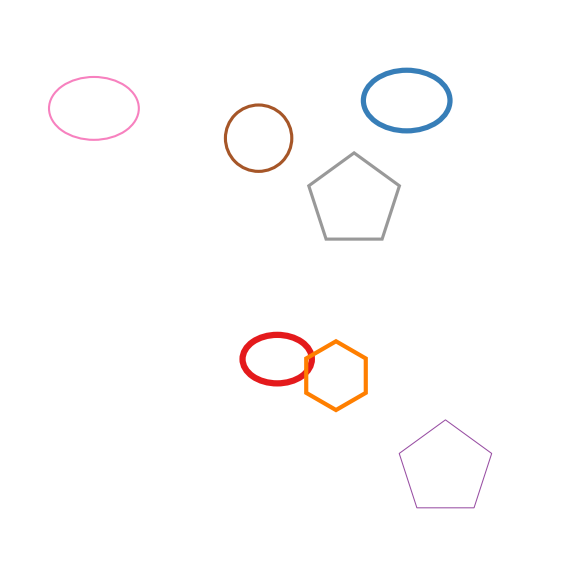[{"shape": "oval", "thickness": 3, "radius": 0.3, "center": [0.48, 0.377]}, {"shape": "oval", "thickness": 2.5, "radius": 0.37, "center": [0.704, 0.825]}, {"shape": "pentagon", "thickness": 0.5, "radius": 0.42, "center": [0.771, 0.188]}, {"shape": "hexagon", "thickness": 2, "radius": 0.3, "center": [0.582, 0.349]}, {"shape": "circle", "thickness": 1.5, "radius": 0.29, "center": [0.448, 0.76]}, {"shape": "oval", "thickness": 1, "radius": 0.39, "center": [0.163, 0.811]}, {"shape": "pentagon", "thickness": 1.5, "radius": 0.41, "center": [0.613, 0.652]}]